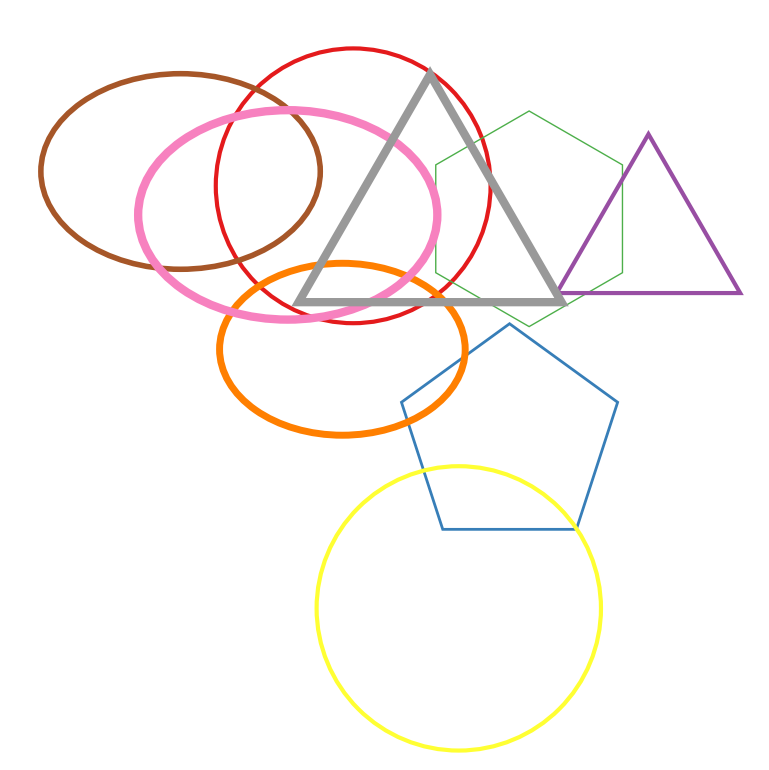[{"shape": "circle", "thickness": 1.5, "radius": 0.89, "center": [0.459, 0.759]}, {"shape": "pentagon", "thickness": 1, "radius": 0.74, "center": [0.662, 0.432]}, {"shape": "hexagon", "thickness": 0.5, "radius": 0.7, "center": [0.687, 0.716]}, {"shape": "triangle", "thickness": 1.5, "radius": 0.69, "center": [0.842, 0.688]}, {"shape": "oval", "thickness": 2.5, "radius": 0.8, "center": [0.445, 0.546]}, {"shape": "circle", "thickness": 1.5, "radius": 0.92, "center": [0.596, 0.21]}, {"shape": "oval", "thickness": 2, "radius": 0.91, "center": [0.235, 0.777]}, {"shape": "oval", "thickness": 3, "radius": 0.97, "center": [0.374, 0.721]}, {"shape": "triangle", "thickness": 3, "radius": 0.99, "center": [0.559, 0.706]}]